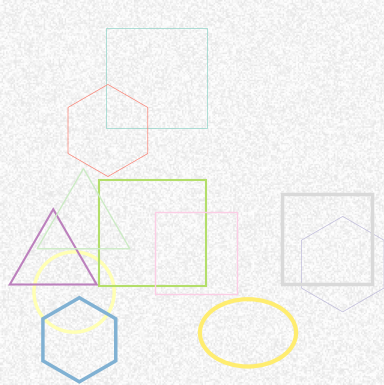[{"shape": "square", "thickness": 0.5, "radius": 0.65, "center": [0.407, 0.797]}, {"shape": "circle", "thickness": 2.5, "radius": 0.52, "center": [0.192, 0.242]}, {"shape": "hexagon", "thickness": 0.5, "radius": 0.62, "center": [0.89, 0.314]}, {"shape": "hexagon", "thickness": 0.5, "radius": 0.6, "center": [0.28, 0.661]}, {"shape": "hexagon", "thickness": 2.5, "radius": 0.55, "center": [0.206, 0.117]}, {"shape": "square", "thickness": 1.5, "radius": 0.69, "center": [0.396, 0.395]}, {"shape": "square", "thickness": 1, "radius": 0.54, "center": [0.509, 0.343]}, {"shape": "square", "thickness": 2.5, "radius": 0.58, "center": [0.849, 0.379]}, {"shape": "triangle", "thickness": 1.5, "radius": 0.65, "center": [0.138, 0.326]}, {"shape": "triangle", "thickness": 1, "radius": 0.69, "center": [0.217, 0.423]}, {"shape": "oval", "thickness": 3, "radius": 0.62, "center": [0.644, 0.135]}]